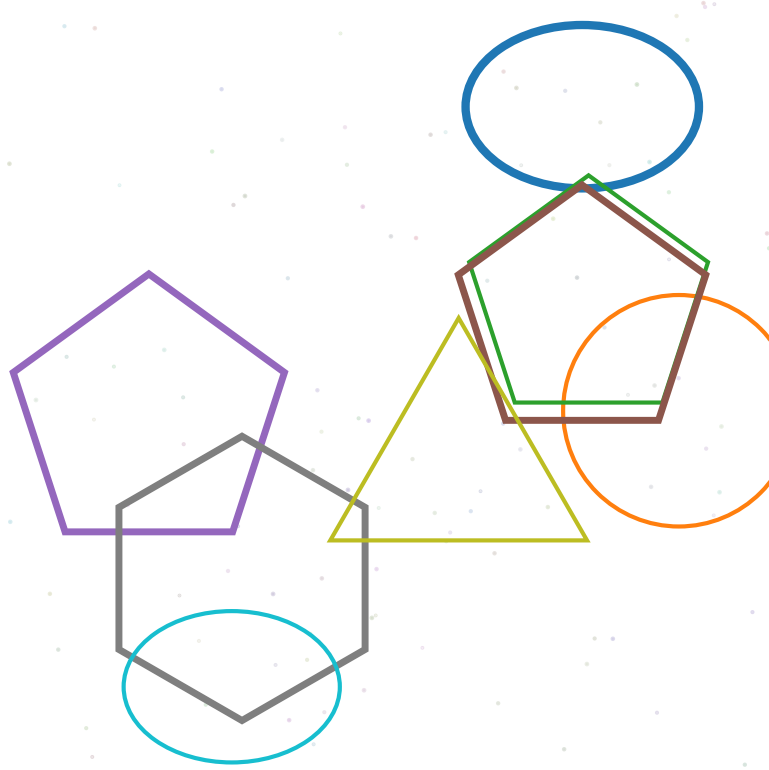[{"shape": "oval", "thickness": 3, "radius": 0.76, "center": [0.756, 0.861]}, {"shape": "circle", "thickness": 1.5, "radius": 0.75, "center": [0.882, 0.467]}, {"shape": "pentagon", "thickness": 1.5, "radius": 0.82, "center": [0.764, 0.609]}, {"shape": "pentagon", "thickness": 2.5, "radius": 0.93, "center": [0.193, 0.459]}, {"shape": "pentagon", "thickness": 2.5, "radius": 0.84, "center": [0.756, 0.591]}, {"shape": "hexagon", "thickness": 2.5, "radius": 0.92, "center": [0.314, 0.249]}, {"shape": "triangle", "thickness": 1.5, "radius": 0.96, "center": [0.596, 0.394]}, {"shape": "oval", "thickness": 1.5, "radius": 0.7, "center": [0.301, 0.108]}]